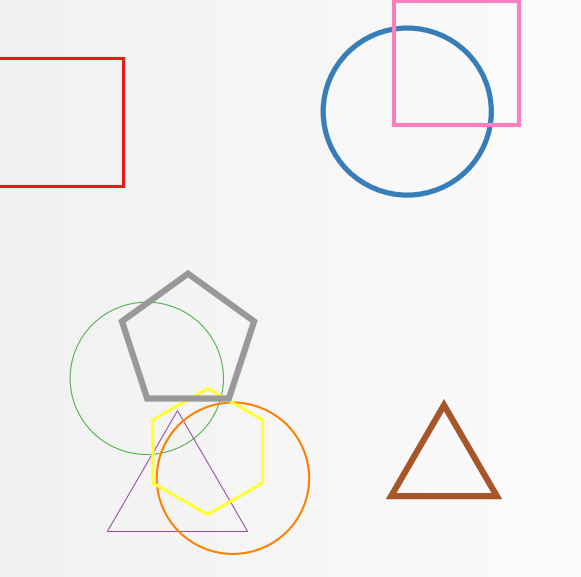[{"shape": "square", "thickness": 1.5, "radius": 0.56, "center": [0.101, 0.788]}, {"shape": "circle", "thickness": 2.5, "radius": 0.72, "center": [0.701, 0.806]}, {"shape": "circle", "thickness": 0.5, "radius": 0.66, "center": [0.253, 0.344]}, {"shape": "triangle", "thickness": 0.5, "radius": 0.7, "center": [0.305, 0.149]}, {"shape": "circle", "thickness": 1, "radius": 0.66, "center": [0.401, 0.171]}, {"shape": "hexagon", "thickness": 1.5, "radius": 0.55, "center": [0.357, 0.217]}, {"shape": "triangle", "thickness": 3, "radius": 0.53, "center": [0.764, 0.193]}, {"shape": "square", "thickness": 2, "radius": 0.54, "center": [0.786, 0.89]}, {"shape": "pentagon", "thickness": 3, "radius": 0.6, "center": [0.323, 0.406]}]